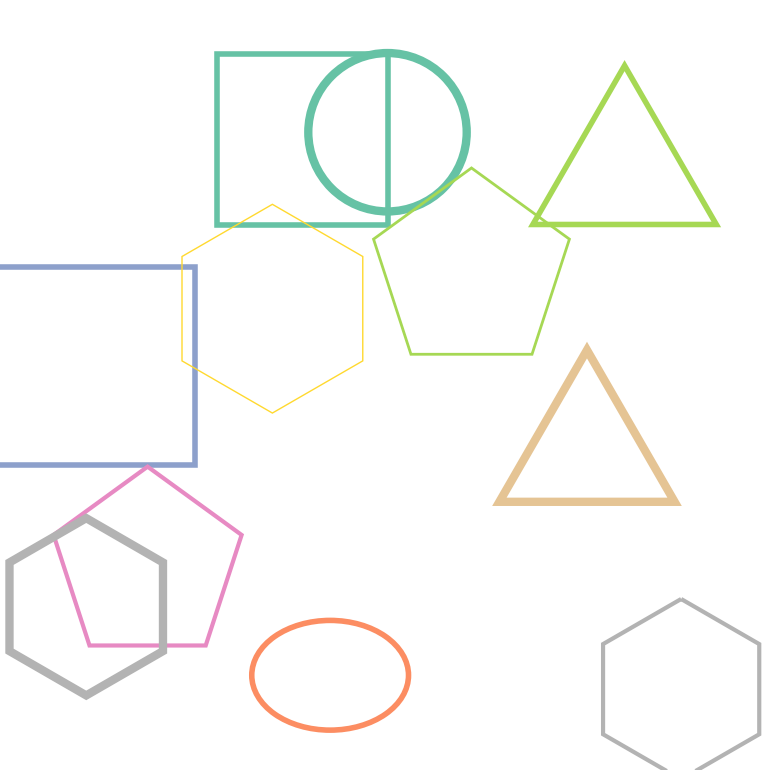[{"shape": "circle", "thickness": 3, "radius": 0.51, "center": [0.503, 0.828]}, {"shape": "square", "thickness": 2, "radius": 0.55, "center": [0.392, 0.819]}, {"shape": "oval", "thickness": 2, "radius": 0.51, "center": [0.429, 0.123]}, {"shape": "square", "thickness": 2, "radius": 0.64, "center": [0.124, 0.525]}, {"shape": "pentagon", "thickness": 1.5, "radius": 0.64, "center": [0.192, 0.266]}, {"shape": "pentagon", "thickness": 1, "radius": 0.67, "center": [0.612, 0.648]}, {"shape": "triangle", "thickness": 2, "radius": 0.69, "center": [0.811, 0.777]}, {"shape": "hexagon", "thickness": 0.5, "radius": 0.68, "center": [0.354, 0.599]}, {"shape": "triangle", "thickness": 3, "radius": 0.66, "center": [0.762, 0.414]}, {"shape": "hexagon", "thickness": 3, "radius": 0.58, "center": [0.112, 0.212]}, {"shape": "hexagon", "thickness": 1.5, "radius": 0.59, "center": [0.885, 0.105]}]